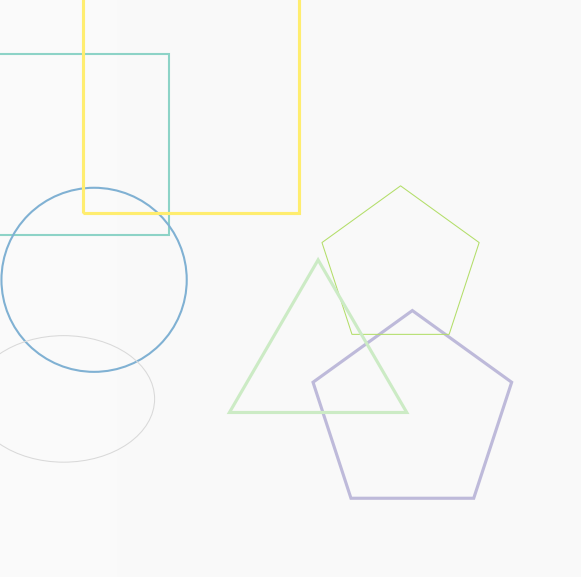[{"shape": "square", "thickness": 1, "radius": 0.78, "center": [0.134, 0.749]}, {"shape": "pentagon", "thickness": 1.5, "radius": 0.9, "center": [0.709, 0.282]}, {"shape": "circle", "thickness": 1, "radius": 0.8, "center": [0.162, 0.515]}, {"shape": "pentagon", "thickness": 0.5, "radius": 0.71, "center": [0.689, 0.535]}, {"shape": "oval", "thickness": 0.5, "radius": 0.78, "center": [0.109, 0.308]}, {"shape": "triangle", "thickness": 1.5, "radius": 0.88, "center": [0.547, 0.373]}, {"shape": "square", "thickness": 1.5, "radius": 0.93, "center": [0.329, 0.816]}]